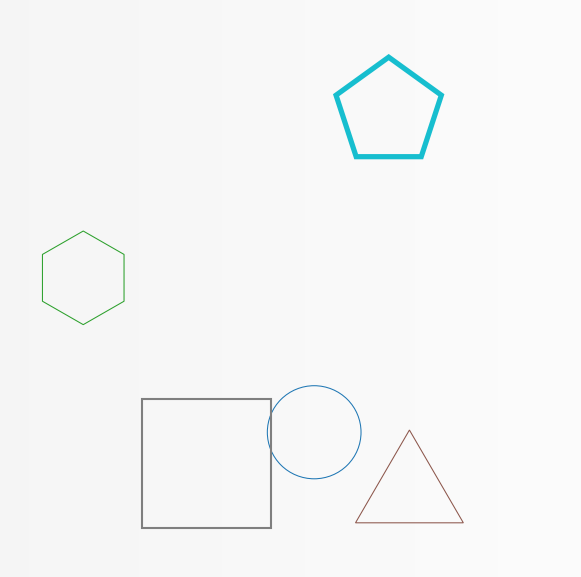[{"shape": "circle", "thickness": 0.5, "radius": 0.4, "center": [0.541, 0.251]}, {"shape": "hexagon", "thickness": 0.5, "radius": 0.41, "center": [0.143, 0.518]}, {"shape": "triangle", "thickness": 0.5, "radius": 0.54, "center": [0.704, 0.147]}, {"shape": "square", "thickness": 1, "radius": 0.56, "center": [0.356, 0.197]}, {"shape": "pentagon", "thickness": 2.5, "radius": 0.48, "center": [0.669, 0.805]}]